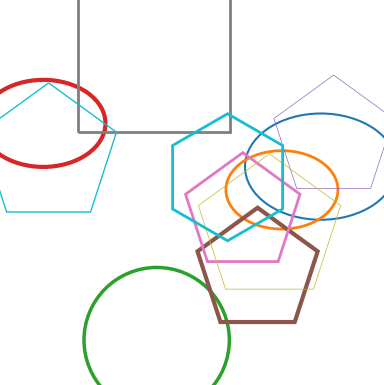[{"shape": "oval", "thickness": 1.5, "radius": 0.99, "center": [0.833, 0.567]}, {"shape": "oval", "thickness": 2, "radius": 0.73, "center": [0.732, 0.507]}, {"shape": "circle", "thickness": 2.5, "radius": 0.94, "center": [0.407, 0.117]}, {"shape": "oval", "thickness": 3, "radius": 0.81, "center": [0.112, 0.68]}, {"shape": "pentagon", "thickness": 0.5, "radius": 0.82, "center": [0.867, 0.642]}, {"shape": "pentagon", "thickness": 3, "radius": 0.82, "center": [0.669, 0.296]}, {"shape": "pentagon", "thickness": 2, "radius": 0.78, "center": [0.631, 0.447]}, {"shape": "square", "thickness": 2, "radius": 0.99, "center": [0.4, 0.854]}, {"shape": "pentagon", "thickness": 0.5, "radius": 0.97, "center": [0.7, 0.406]}, {"shape": "pentagon", "thickness": 1, "radius": 0.93, "center": [0.126, 0.599]}, {"shape": "hexagon", "thickness": 2, "radius": 0.82, "center": [0.591, 0.54]}]